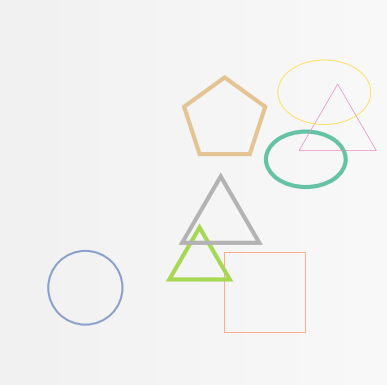[{"shape": "oval", "thickness": 3, "radius": 0.51, "center": [0.789, 0.586]}, {"shape": "square", "thickness": 0.5, "radius": 0.52, "center": [0.682, 0.242]}, {"shape": "circle", "thickness": 1.5, "radius": 0.48, "center": [0.22, 0.253]}, {"shape": "triangle", "thickness": 0.5, "radius": 0.58, "center": [0.871, 0.666]}, {"shape": "triangle", "thickness": 3, "radius": 0.45, "center": [0.515, 0.319]}, {"shape": "oval", "thickness": 0.5, "radius": 0.6, "center": [0.837, 0.76]}, {"shape": "pentagon", "thickness": 3, "radius": 0.55, "center": [0.58, 0.689]}, {"shape": "triangle", "thickness": 3, "radius": 0.57, "center": [0.57, 0.427]}]